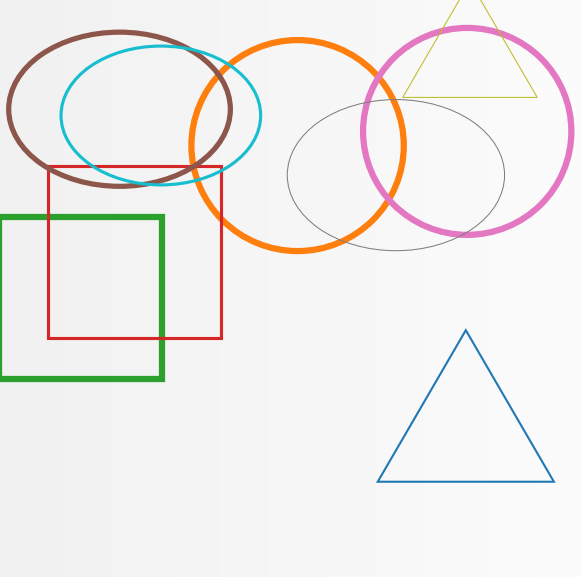[{"shape": "triangle", "thickness": 1, "radius": 0.87, "center": [0.801, 0.252]}, {"shape": "circle", "thickness": 3, "radius": 0.91, "center": [0.512, 0.747]}, {"shape": "square", "thickness": 3, "radius": 0.7, "center": [0.139, 0.483]}, {"shape": "square", "thickness": 1.5, "radius": 0.74, "center": [0.232, 0.563]}, {"shape": "oval", "thickness": 2.5, "radius": 0.95, "center": [0.206, 0.81]}, {"shape": "circle", "thickness": 3, "radius": 0.9, "center": [0.804, 0.772]}, {"shape": "oval", "thickness": 0.5, "radius": 0.93, "center": [0.681, 0.696]}, {"shape": "triangle", "thickness": 0.5, "radius": 0.67, "center": [0.809, 0.897]}, {"shape": "oval", "thickness": 1.5, "radius": 0.86, "center": [0.277, 0.799]}]